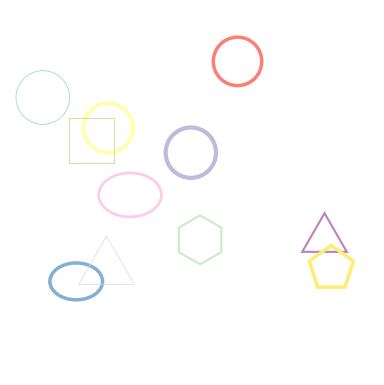[{"shape": "circle", "thickness": 0.5, "radius": 0.35, "center": [0.111, 0.747]}, {"shape": "circle", "thickness": 3, "radius": 0.32, "center": [0.281, 0.668]}, {"shape": "circle", "thickness": 3, "radius": 0.33, "center": [0.496, 0.603]}, {"shape": "circle", "thickness": 2.5, "radius": 0.31, "center": [0.617, 0.841]}, {"shape": "oval", "thickness": 2.5, "radius": 0.34, "center": [0.198, 0.269]}, {"shape": "square", "thickness": 0.5, "radius": 0.29, "center": [0.237, 0.634]}, {"shape": "oval", "thickness": 2, "radius": 0.41, "center": [0.338, 0.494]}, {"shape": "triangle", "thickness": 0.5, "radius": 0.42, "center": [0.277, 0.303]}, {"shape": "triangle", "thickness": 1.5, "radius": 0.33, "center": [0.843, 0.379]}, {"shape": "hexagon", "thickness": 1.5, "radius": 0.32, "center": [0.52, 0.377]}, {"shape": "pentagon", "thickness": 2.5, "radius": 0.3, "center": [0.861, 0.303]}]